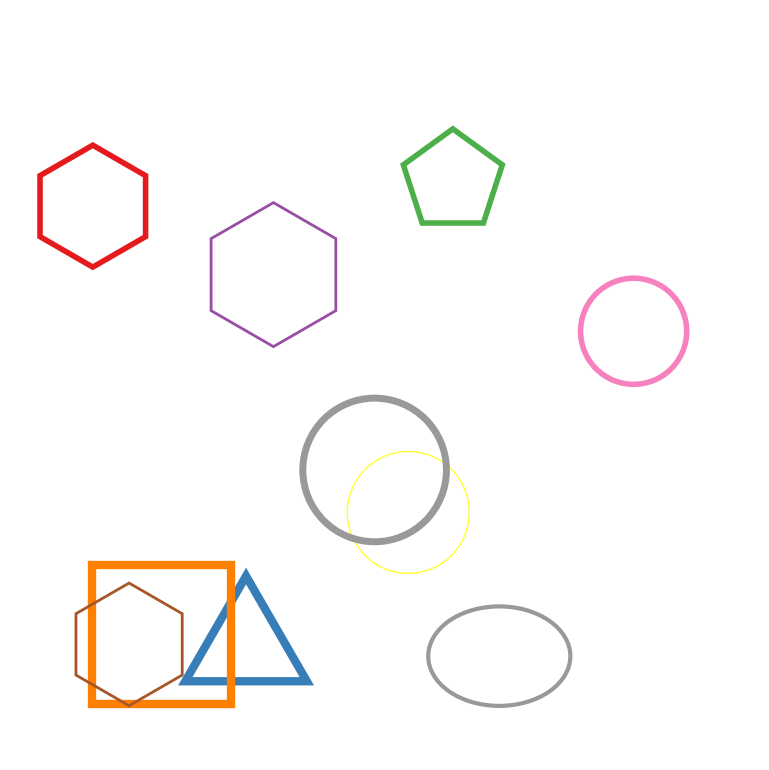[{"shape": "hexagon", "thickness": 2, "radius": 0.4, "center": [0.121, 0.732]}, {"shape": "triangle", "thickness": 3, "radius": 0.46, "center": [0.32, 0.161]}, {"shape": "pentagon", "thickness": 2, "radius": 0.34, "center": [0.588, 0.765]}, {"shape": "hexagon", "thickness": 1, "radius": 0.47, "center": [0.355, 0.643]}, {"shape": "square", "thickness": 3, "radius": 0.45, "center": [0.21, 0.176]}, {"shape": "circle", "thickness": 0.5, "radius": 0.4, "center": [0.53, 0.334]}, {"shape": "hexagon", "thickness": 1, "radius": 0.4, "center": [0.168, 0.163]}, {"shape": "circle", "thickness": 2, "radius": 0.34, "center": [0.823, 0.57]}, {"shape": "oval", "thickness": 1.5, "radius": 0.46, "center": [0.648, 0.148]}, {"shape": "circle", "thickness": 2.5, "radius": 0.47, "center": [0.487, 0.39]}]